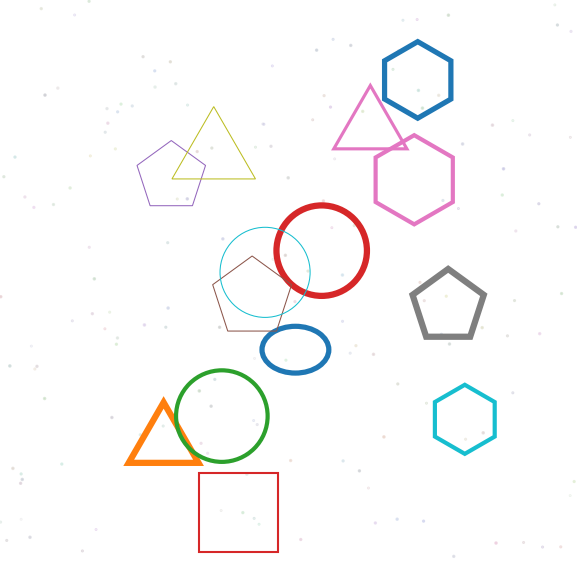[{"shape": "hexagon", "thickness": 2.5, "radius": 0.33, "center": [0.723, 0.861]}, {"shape": "oval", "thickness": 2.5, "radius": 0.29, "center": [0.512, 0.394]}, {"shape": "triangle", "thickness": 3, "radius": 0.35, "center": [0.283, 0.233]}, {"shape": "circle", "thickness": 2, "radius": 0.4, "center": [0.384, 0.279]}, {"shape": "square", "thickness": 1, "radius": 0.34, "center": [0.413, 0.112]}, {"shape": "circle", "thickness": 3, "radius": 0.39, "center": [0.557, 0.565]}, {"shape": "pentagon", "thickness": 0.5, "radius": 0.31, "center": [0.297, 0.693]}, {"shape": "pentagon", "thickness": 0.5, "radius": 0.36, "center": [0.437, 0.484]}, {"shape": "triangle", "thickness": 1.5, "radius": 0.37, "center": [0.641, 0.778]}, {"shape": "hexagon", "thickness": 2, "radius": 0.39, "center": [0.717, 0.688]}, {"shape": "pentagon", "thickness": 3, "radius": 0.32, "center": [0.776, 0.469]}, {"shape": "triangle", "thickness": 0.5, "radius": 0.42, "center": [0.37, 0.731]}, {"shape": "circle", "thickness": 0.5, "radius": 0.39, "center": [0.459, 0.528]}, {"shape": "hexagon", "thickness": 2, "radius": 0.3, "center": [0.805, 0.273]}]